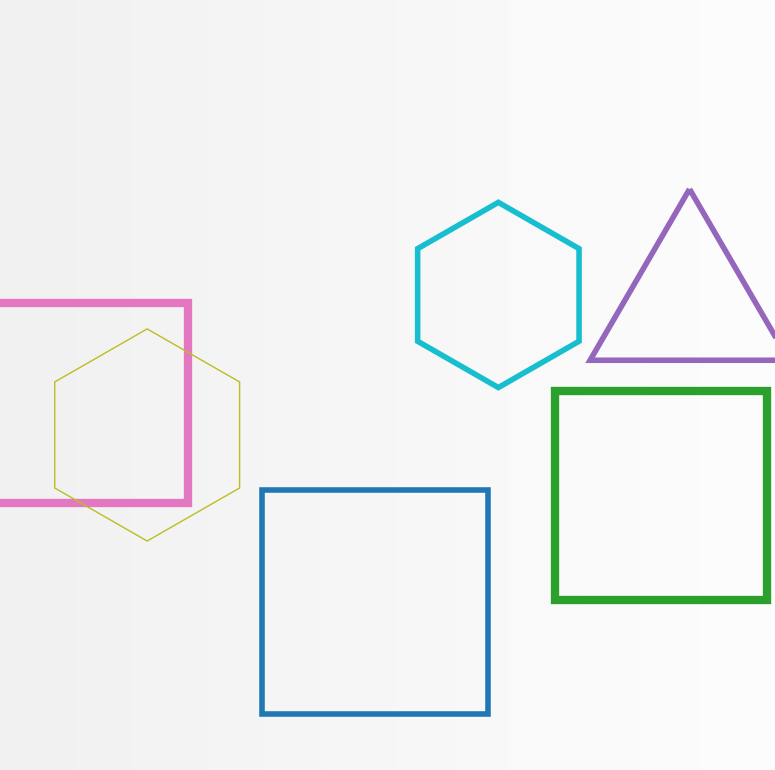[{"shape": "square", "thickness": 2, "radius": 0.73, "center": [0.483, 0.218]}, {"shape": "square", "thickness": 3, "radius": 0.68, "center": [0.853, 0.357]}, {"shape": "triangle", "thickness": 2, "radius": 0.74, "center": [0.89, 0.606]}, {"shape": "square", "thickness": 3, "radius": 0.65, "center": [0.112, 0.477]}, {"shape": "hexagon", "thickness": 0.5, "radius": 0.69, "center": [0.19, 0.435]}, {"shape": "hexagon", "thickness": 2, "radius": 0.6, "center": [0.643, 0.617]}]